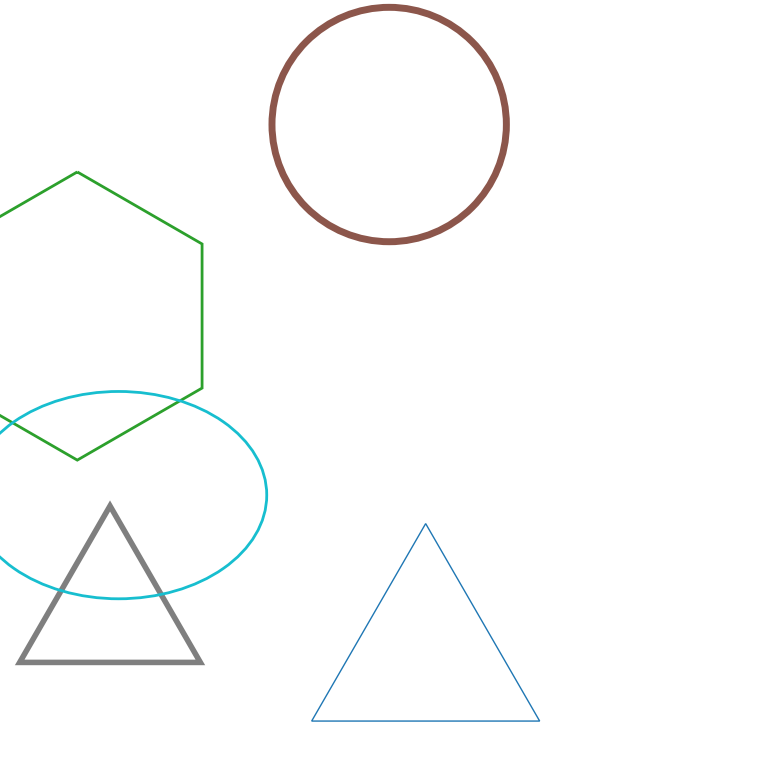[{"shape": "triangle", "thickness": 0.5, "radius": 0.85, "center": [0.553, 0.149]}, {"shape": "hexagon", "thickness": 1, "radius": 0.94, "center": [0.1, 0.59]}, {"shape": "circle", "thickness": 2.5, "radius": 0.76, "center": [0.505, 0.838]}, {"shape": "triangle", "thickness": 2, "radius": 0.68, "center": [0.143, 0.207]}, {"shape": "oval", "thickness": 1, "radius": 0.96, "center": [0.154, 0.357]}]